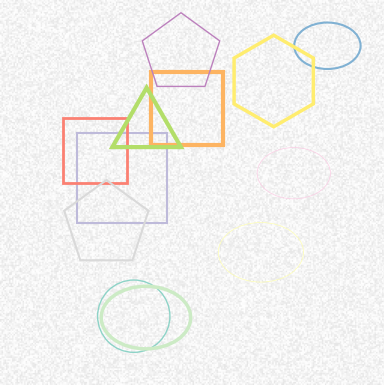[{"shape": "circle", "thickness": 1, "radius": 0.47, "center": [0.347, 0.179]}, {"shape": "oval", "thickness": 0.5, "radius": 0.55, "center": [0.678, 0.345]}, {"shape": "square", "thickness": 1.5, "radius": 0.58, "center": [0.317, 0.538]}, {"shape": "square", "thickness": 2, "radius": 0.42, "center": [0.246, 0.609]}, {"shape": "oval", "thickness": 1.5, "radius": 0.43, "center": [0.85, 0.881]}, {"shape": "square", "thickness": 3, "radius": 0.47, "center": [0.485, 0.718]}, {"shape": "triangle", "thickness": 3, "radius": 0.51, "center": [0.381, 0.669]}, {"shape": "oval", "thickness": 0.5, "radius": 0.48, "center": [0.763, 0.55]}, {"shape": "pentagon", "thickness": 1.5, "radius": 0.58, "center": [0.276, 0.417]}, {"shape": "pentagon", "thickness": 1, "radius": 0.53, "center": [0.47, 0.861]}, {"shape": "oval", "thickness": 2.5, "radius": 0.58, "center": [0.379, 0.175]}, {"shape": "hexagon", "thickness": 2.5, "radius": 0.59, "center": [0.711, 0.79]}]